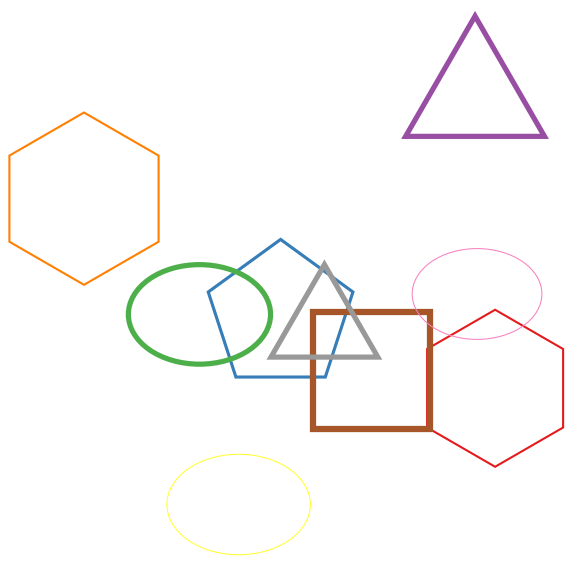[{"shape": "hexagon", "thickness": 1, "radius": 0.68, "center": [0.857, 0.327]}, {"shape": "pentagon", "thickness": 1.5, "radius": 0.66, "center": [0.486, 0.453]}, {"shape": "oval", "thickness": 2.5, "radius": 0.62, "center": [0.345, 0.455]}, {"shape": "triangle", "thickness": 2.5, "radius": 0.69, "center": [0.823, 0.832]}, {"shape": "hexagon", "thickness": 1, "radius": 0.75, "center": [0.145, 0.655]}, {"shape": "oval", "thickness": 0.5, "radius": 0.62, "center": [0.413, 0.126]}, {"shape": "square", "thickness": 3, "radius": 0.51, "center": [0.644, 0.357]}, {"shape": "oval", "thickness": 0.5, "radius": 0.56, "center": [0.826, 0.49]}, {"shape": "triangle", "thickness": 2.5, "radius": 0.53, "center": [0.562, 0.434]}]